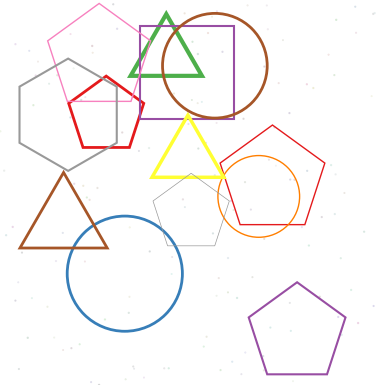[{"shape": "pentagon", "thickness": 2, "radius": 0.51, "center": [0.276, 0.7]}, {"shape": "pentagon", "thickness": 1, "radius": 0.71, "center": [0.708, 0.532]}, {"shape": "circle", "thickness": 2, "radius": 0.75, "center": [0.324, 0.289]}, {"shape": "triangle", "thickness": 3, "radius": 0.53, "center": [0.432, 0.856]}, {"shape": "square", "thickness": 1.5, "radius": 0.6, "center": [0.486, 0.811]}, {"shape": "pentagon", "thickness": 1.5, "radius": 0.66, "center": [0.772, 0.135]}, {"shape": "circle", "thickness": 1, "radius": 0.53, "center": [0.672, 0.49]}, {"shape": "triangle", "thickness": 2.5, "radius": 0.54, "center": [0.488, 0.593]}, {"shape": "triangle", "thickness": 2, "radius": 0.65, "center": [0.165, 0.421]}, {"shape": "circle", "thickness": 2, "radius": 0.68, "center": [0.558, 0.829]}, {"shape": "pentagon", "thickness": 1, "radius": 0.7, "center": [0.258, 0.85]}, {"shape": "hexagon", "thickness": 1.5, "radius": 0.73, "center": [0.177, 0.702]}, {"shape": "pentagon", "thickness": 0.5, "radius": 0.52, "center": [0.497, 0.446]}]